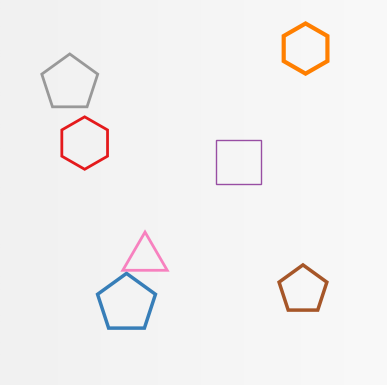[{"shape": "hexagon", "thickness": 2, "radius": 0.34, "center": [0.219, 0.628]}, {"shape": "pentagon", "thickness": 2.5, "radius": 0.39, "center": [0.326, 0.211]}, {"shape": "square", "thickness": 1, "radius": 0.29, "center": [0.616, 0.58]}, {"shape": "hexagon", "thickness": 3, "radius": 0.33, "center": [0.789, 0.874]}, {"shape": "pentagon", "thickness": 2.5, "radius": 0.32, "center": [0.782, 0.247]}, {"shape": "triangle", "thickness": 2, "radius": 0.33, "center": [0.374, 0.331]}, {"shape": "pentagon", "thickness": 2, "radius": 0.38, "center": [0.18, 0.784]}]